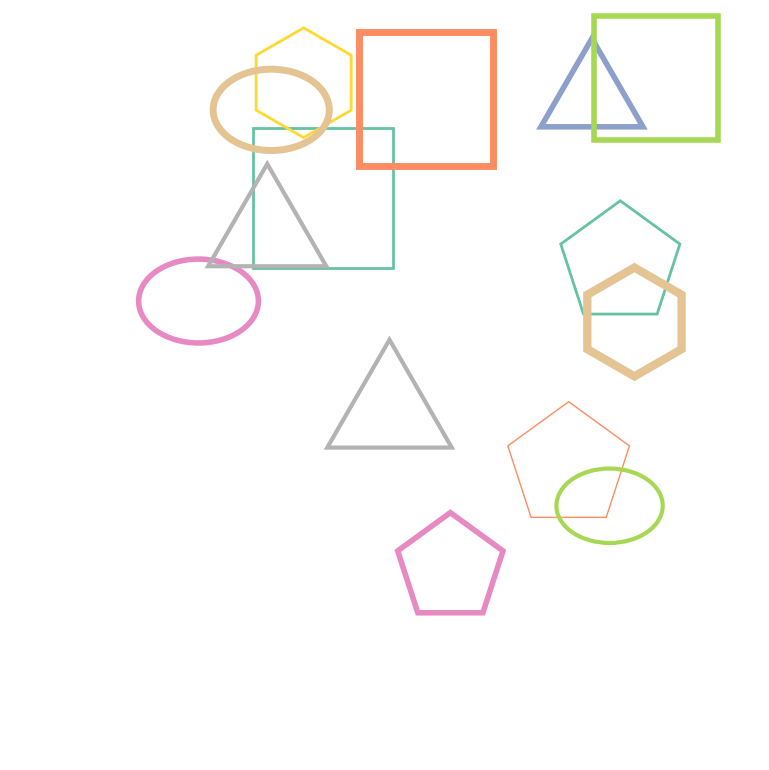[{"shape": "square", "thickness": 1, "radius": 0.45, "center": [0.419, 0.743]}, {"shape": "pentagon", "thickness": 1, "radius": 0.41, "center": [0.806, 0.658]}, {"shape": "square", "thickness": 2.5, "radius": 0.44, "center": [0.553, 0.872]}, {"shape": "pentagon", "thickness": 0.5, "radius": 0.42, "center": [0.739, 0.395]}, {"shape": "triangle", "thickness": 2, "radius": 0.38, "center": [0.769, 0.874]}, {"shape": "oval", "thickness": 2, "radius": 0.39, "center": [0.258, 0.609]}, {"shape": "pentagon", "thickness": 2, "radius": 0.36, "center": [0.585, 0.262]}, {"shape": "oval", "thickness": 1.5, "radius": 0.35, "center": [0.792, 0.343]}, {"shape": "square", "thickness": 2, "radius": 0.4, "center": [0.852, 0.899]}, {"shape": "hexagon", "thickness": 1, "radius": 0.36, "center": [0.394, 0.893]}, {"shape": "oval", "thickness": 2.5, "radius": 0.38, "center": [0.352, 0.857]}, {"shape": "hexagon", "thickness": 3, "radius": 0.35, "center": [0.824, 0.582]}, {"shape": "triangle", "thickness": 1.5, "radius": 0.47, "center": [0.506, 0.465]}, {"shape": "triangle", "thickness": 1.5, "radius": 0.44, "center": [0.347, 0.699]}]